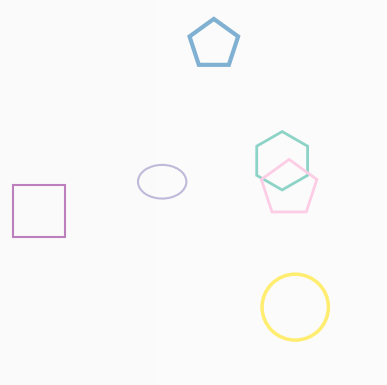[{"shape": "hexagon", "thickness": 2, "radius": 0.38, "center": [0.728, 0.582]}, {"shape": "oval", "thickness": 1.5, "radius": 0.31, "center": [0.418, 0.528]}, {"shape": "pentagon", "thickness": 3, "radius": 0.33, "center": [0.552, 0.885]}, {"shape": "pentagon", "thickness": 2, "radius": 0.38, "center": [0.746, 0.51]}, {"shape": "square", "thickness": 1.5, "radius": 0.34, "center": [0.102, 0.451]}, {"shape": "circle", "thickness": 2.5, "radius": 0.43, "center": [0.762, 0.202]}]